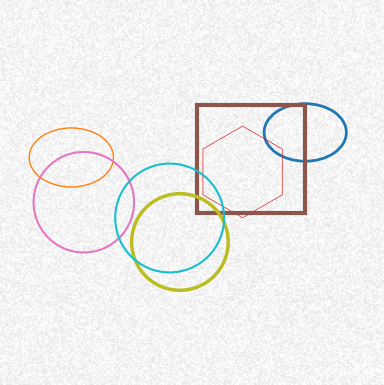[{"shape": "oval", "thickness": 2, "radius": 0.53, "center": [0.793, 0.656]}, {"shape": "oval", "thickness": 1, "radius": 0.55, "center": [0.185, 0.591]}, {"shape": "hexagon", "thickness": 0.5, "radius": 0.6, "center": [0.63, 0.553]}, {"shape": "square", "thickness": 3, "radius": 0.7, "center": [0.652, 0.587]}, {"shape": "circle", "thickness": 1.5, "radius": 0.65, "center": [0.218, 0.475]}, {"shape": "circle", "thickness": 2.5, "radius": 0.63, "center": [0.467, 0.371]}, {"shape": "circle", "thickness": 1.5, "radius": 0.71, "center": [0.441, 0.434]}]